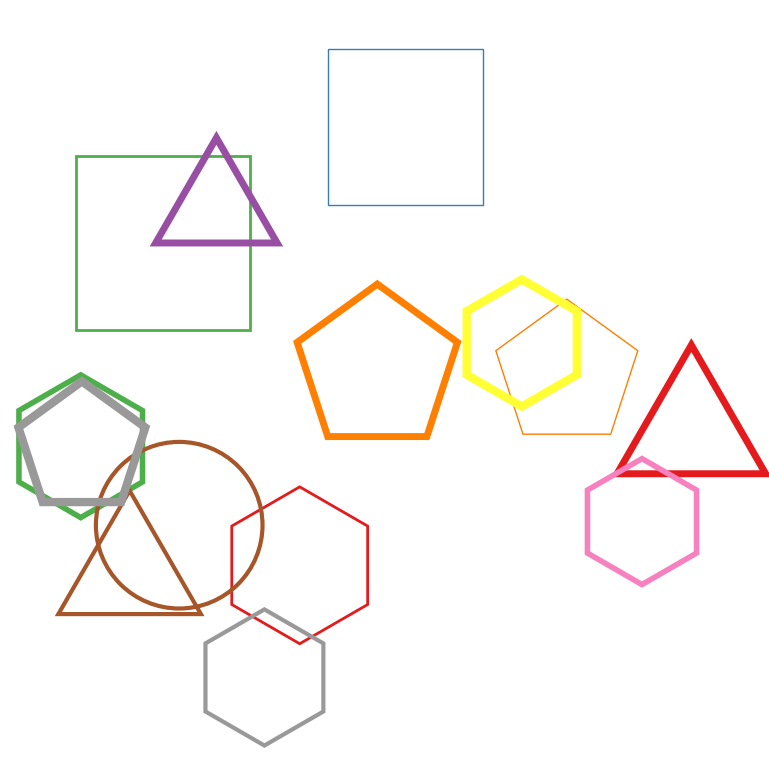[{"shape": "hexagon", "thickness": 1, "radius": 0.51, "center": [0.389, 0.266]}, {"shape": "triangle", "thickness": 2.5, "radius": 0.56, "center": [0.898, 0.44]}, {"shape": "square", "thickness": 0.5, "radius": 0.5, "center": [0.526, 0.835]}, {"shape": "hexagon", "thickness": 2, "radius": 0.46, "center": [0.105, 0.42]}, {"shape": "square", "thickness": 1, "radius": 0.56, "center": [0.212, 0.684]}, {"shape": "triangle", "thickness": 2.5, "radius": 0.46, "center": [0.281, 0.73]}, {"shape": "pentagon", "thickness": 0.5, "radius": 0.48, "center": [0.736, 0.515]}, {"shape": "pentagon", "thickness": 2.5, "radius": 0.55, "center": [0.49, 0.522]}, {"shape": "hexagon", "thickness": 3, "radius": 0.41, "center": [0.678, 0.555]}, {"shape": "triangle", "thickness": 1.5, "radius": 0.53, "center": [0.168, 0.256]}, {"shape": "circle", "thickness": 1.5, "radius": 0.54, "center": [0.233, 0.318]}, {"shape": "hexagon", "thickness": 2, "radius": 0.41, "center": [0.834, 0.323]}, {"shape": "hexagon", "thickness": 1.5, "radius": 0.44, "center": [0.343, 0.12]}, {"shape": "pentagon", "thickness": 3, "radius": 0.43, "center": [0.106, 0.418]}]